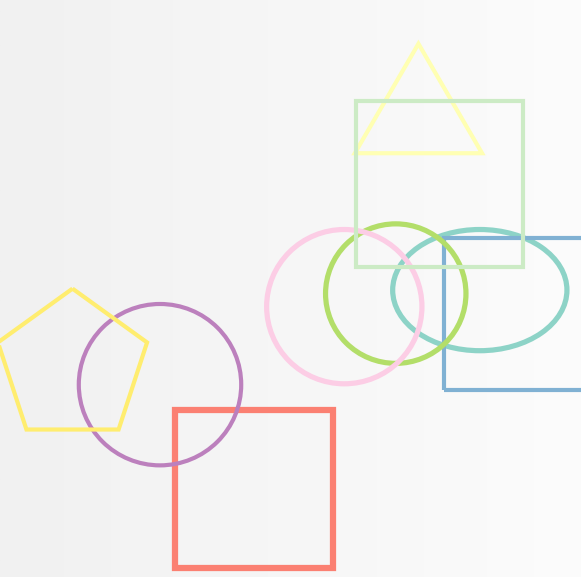[{"shape": "oval", "thickness": 2.5, "radius": 0.75, "center": [0.825, 0.497]}, {"shape": "triangle", "thickness": 2, "radius": 0.63, "center": [0.72, 0.797]}, {"shape": "square", "thickness": 3, "radius": 0.68, "center": [0.437, 0.152]}, {"shape": "square", "thickness": 2, "radius": 0.66, "center": [0.895, 0.456]}, {"shape": "circle", "thickness": 2.5, "radius": 0.6, "center": [0.681, 0.491]}, {"shape": "circle", "thickness": 2.5, "radius": 0.67, "center": [0.592, 0.468]}, {"shape": "circle", "thickness": 2, "radius": 0.7, "center": [0.275, 0.333]}, {"shape": "square", "thickness": 2, "radius": 0.72, "center": [0.756, 0.681]}, {"shape": "pentagon", "thickness": 2, "radius": 0.67, "center": [0.125, 0.364]}]